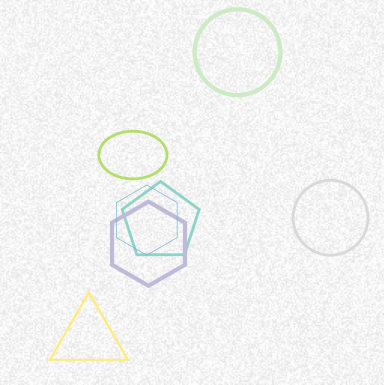[{"shape": "pentagon", "thickness": 2, "radius": 0.53, "center": [0.417, 0.423]}, {"shape": "hexagon", "thickness": 3, "radius": 0.55, "center": [0.386, 0.367]}, {"shape": "hexagon", "thickness": 0.5, "radius": 0.46, "center": [0.381, 0.428]}, {"shape": "oval", "thickness": 2, "radius": 0.44, "center": [0.345, 0.597]}, {"shape": "circle", "thickness": 2, "radius": 0.49, "center": [0.859, 0.434]}, {"shape": "circle", "thickness": 3, "radius": 0.56, "center": [0.617, 0.864]}, {"shape": "triangle", "thickness": 1.5, "radius": 0.58, "center": [0.231, 0.124]}]